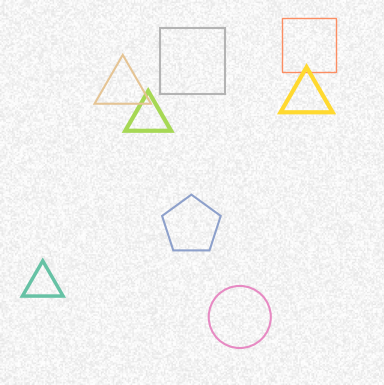[{"shape": "triangle", "thickness": 2.5, "radius": 0.3, "center": [0.111, 0.262]}, {"shape": "square", "thickness": 1, "radius": 0.35, "center": [0.803, 0.883]}, {"shape": "pentagon", "thickness": 1.5, "radius": 0.4, "center": [0.497, 0.414]}, {"shape": "circle", "thickness": 1.5, "radius": 0.4, "center": [0.623, 0.177]}, {"shape": "triangle", "thickness": 3, "radius": 0.34, "center": [0.385, 0.695]}, {"shape": "triangle", "thickness": 3, "radius": 0.39, "center": [0.796, 0.747]}, {"shape": "triangle", "thickness": 1.5, "radius": 0.42, "center": [0.319, 0.773]}, {"shape": "square", "thickness": 1.5, "radius": 0.43, "center": [0.5, 0.842]}]